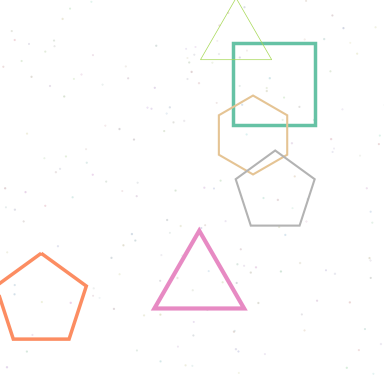[{"shape": "square", "thickness": 2.5, "radius": 0.53, "center": [0.711, 0.782]}, {"shape": "pentagon", "thickness": 2.5, "radius": 0.62, "center": [0.107, 0.219]}, {"shape": "triangle", "thickness": 3, "radius": 0.67, "center": [0.518, 0.266]}, {"shape": "triangle", "thickness": 0.5, "radius": 0.53, "center": [0.613, 0.898]}, {"shape": "hexagon", "thickness": 1.5, "radius": 0.51, "center": [0.657, 0.649]}, {"shape": "pentagon", "thickness": 1.5, "radius": 0.54, "center": [0.715, 0.501]}]